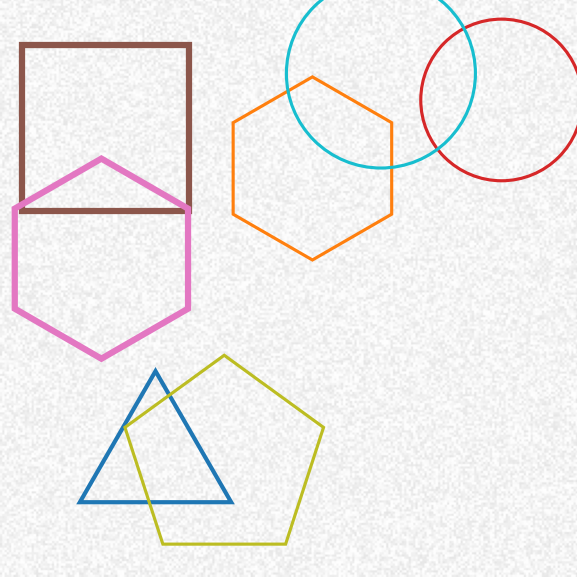[{"shape": "triangle", "thickness": 2, "radius": 0.76, "center": [0.269, 0.205]}, {"shape": "hexagon", "thickness": 1.5, "radius": 0.79, "center": [0.541, 0.707]}, {"shape": "circle", "thickness": 1.5, "radius": 0.7, "center": [0.869, 0.826]}, {"shape": "square", "thickness": 3, "radius": 0.72, "center": [0.183, 0.777]}, {"shape": "hexagon", "thickness": 3, "radius": 0.87, "center": [0.176, 0.551]}, {"shape": "pentagon", "thickness": 1.5, "radius": 0.9, "center": [0.388, 0.203]}, {"shape": "circle", "thickness": 1.5, "radius": 0.82, "center": [0.66, 0.872]}]